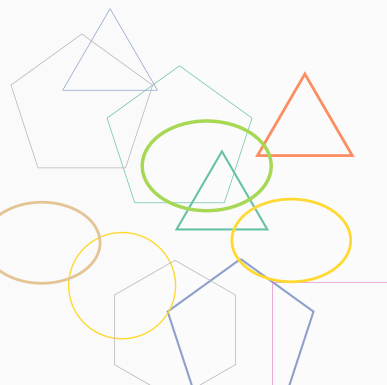[{"shape": "triangle", "thickness": 1.5, "radius": 0.68, "center": [0.573, 0.472]}, {"shape": "pentagon", "thickness": 0.5, "radius": 0.98, "center": [0.463, 0.632]}, {"shape": "triangle", "thickness": 2, "radius": 0.71, "center": [0.787, 0.667]}, {"shape": "pentagon", "thickness": 1.5, "radius": 0.99, "center": [0.621, 0.13]}, {"shape": "triangle", "thickness": 0.5, "radius": 0.71, "center": [0.284, 0.836]}, {"shape": "square", "thickness": 0.5, "radius": 0.76, "center": [0.856, 0.116]}, {"shape": "oval", "thickness": 2.5, "radius": 0.83, "center": [0.533, 0.569]}, {"shape": "circle", "thickness": 1, "radius": 0.69, "center": [0.315, 0.258]}, {"shape": "oval", "thickness": 2, "radius": 0.77, "center": [0.752, 0.375]}, {"shape": "oval", "thickness": 2, "radius": 0.75, "center": [0.108, 0.369]}, {"shape": "pentagon", "thickness": 0.5, "radius": 0.96, "center": [0.211, 0.719]}, {"shape": "hexagon", "thickness": 0.5, "radius": 0.9, "center": [0.452, 0.143]}]